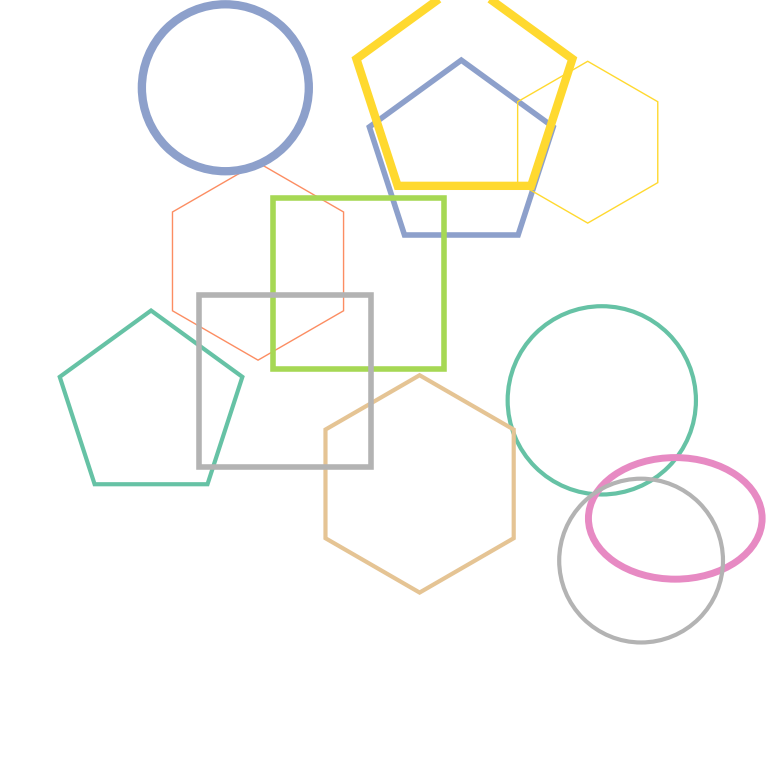[{"shape": "circle", "thickness": 1.5, "radius": 0.61, "center": [0.782, 0.48]}, {"shape": "pentagon", "thickness": 1.5, "radius": 0.62, "center": [0.196, 0.472]}, {"shape": "hexagon", "thickness": 0.5, "radius": 0.64, "center": [0.335, 0.661]}, {"shape": "circle", "thickness": 3, "radius": 0.54, "center": [0.293, 0.886]}, {"shape": "pentagon", "thickness": 2, "radius": 0.63, "center": [0.599, 0.796]}, {"shape": "oval", "thickness": 2.5, "radius": 0.56, "center": [0.877, 0.327]}, {"shape": "square", "thickness": 2, "radius": 0.55, "center": [0.466, 0.632]}, {"shape": "pentagon", "thickness": 3, "radius": 0.74, "center": [0.603, 0.878]}, {"shape": "hexagon", "thickness": 0.5, "radius": 0.53, "center": [0.763, 0.815]}, {"shape": "hexagon", "thickness": 1.5, "radius": 0.71, "center": [0.545, 0.372]}, {"shape": "circle", "thickness": 1.5, "radius": 0.53, "center": [0.833, 0.272]}, {"shape": "square", "thickness": 2, "radius": 0.56, "center": [0.37, 0.505]}]